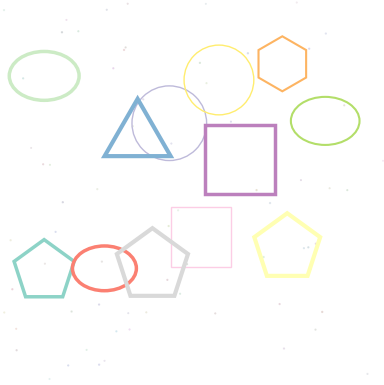[{"shape": "pentagon", "thickness": 2.5, "radius": 0.41, "center": [0.115, 0.296]}, {"shape": "pentagon", "thickness": 3, "radius": 0.45, "center": [0.746, 0.356]}, {"shape": "circle", "thickness": 1, "radius": 0.48, "center": [0.44, 0.68]}, {"shape": "oval", "thickness": 2.5, "radius": 0.42, "center": [0.271, 0.303]}, {"shape": "triangle", "thickness": 3, "radius": 0.5, "center": [0.357, 0.644]}, {"shape": "hexagon", "thickness": 1.5, "radius": 0.36, "center": [0.733, 0.834]}, {"shape": "oval", "thickness": 1.5, "radius": 0.45, "center": [0.845, 0.686]}, {"shape": "square", "thickness": 1, "radius": 0.39, "center": [0.522, 0.384]}, {"shape": "pentagon", "thickness": 3, "radius": 0.49, "center": [0.396, 0.31]}, {"shape": "square", "thickness": 2.5, "radius": 0.45, "center": [0.624, 0.586]}, {"shape": "oval", "thickness": 2.5, "radius": 0.45, "center": [0.115, 0.803]}, {"shape": "circle", "thickness": 1, "radius": 0.45, "center": [0.569, 0.792]}]